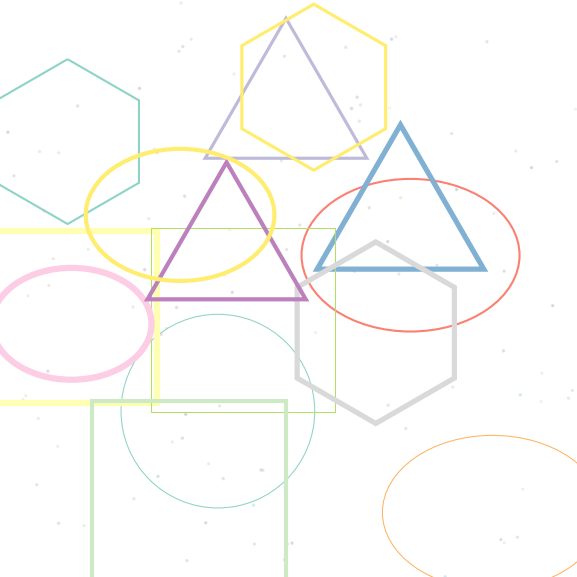[{"shape": "hexagon", "thickness": 1, "radius": 0.71, "center": [0.117, 0.754]}, {"shape": "circle", "thickness": 0.5, "radius": 0.84, "center": [0.377, 0.287]}, {"shape": "square", "thickness": 3, "radius": 0.75, "center": [0.123, 0.45]}, {"shape": "triangle", "thickness": 1.5, "radius": 0.81, "center": [0.495, 0.806]}, {"shape": "oval", "thickness": 1, "radius": 0.94, "center": [0.711, 0.557]}, {"shape": "triangle", "thickness": 2.5, "radius": 0.83, "center": [0.693, 0.616]}, {"shape": "oval", "thickness": 0.5, "radius": 0.95, "center": [0.853, 0.112]}, {"shape": "square", "thickness": 0.5, "radius": 0.8, "center": [0.421, 0.445]}, {"shape": "oval", "thickness": 3, "radius": 0.69, "center": [0.124, 0.438]}, {"shape": "hexagon", "thickness": 2.5, "radius": 0.79, "center": [0.651, 0.423]}, {"shape": "triangle", "thickness": 2, "radius": 0.79, "center": [0.392, 0.56]}, {"shape": "square", "thickness": 2, "radius": 0.84, "center": [0.327, 0.136]}, {"shape": "oval", "thickness": 2, "radius": 0.82, "center": [0.312, 0.627]}, {"shape": "hexagon", "thickness": 1.5, "radius": 0.72, "center": [0.543, 0.848]}]